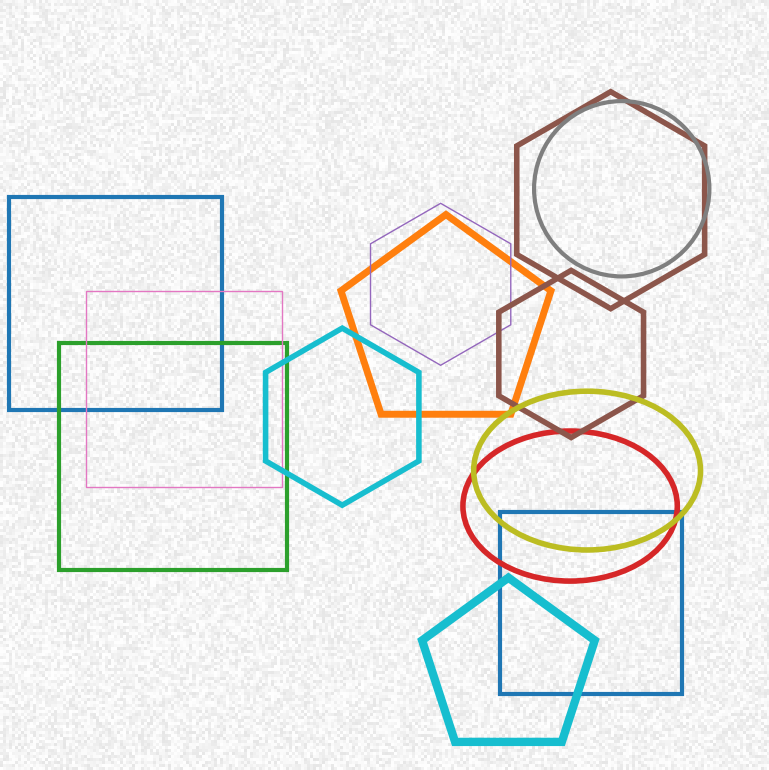[{"shape": "square", "thickness": 1.5, "radius": 0.69, "center": [0.15, 0.605]}, {"shape": "square", "thickness": 1.5, "radius": 0.59, "center": [0.768, 0.217]}, {"shape": "pentagon", "thickness": 2.5, "radius": 0.72, "center": [0.579, 0.578]}, {"shape": "square", "thickness": 1.5, "radius": 0.74, "center": [0.225, 0.407]}, {"shape": "oval", "thickness": 2, "radius": 0.7, "center": [0.74, 0.343]}, {"shape": "hexagon", "thickness": 0.5, "radius": 0.53, "center": [0.572, 0.631]}, {"shape": "hexagon", "thickness": 2, "radius": 0.7, "center": [0.793, 0.74]}, {"shape": "hexagon", "thickness": 2, "radius": 0.54, "center": [0.742, 0.54]}, {"shape": "square", "thickness": 0.5, "radius": 0.64, "center": [0.239, 0.495]}, {"shape": "circle", "thickness": 1.5, "radius": 0.57, "center": [0.807, 0.755]}, {"shape": "oval", "thickness": 2, "radius": 0.74, "center": [0.762, 0.389]}, {"shape": "hexagon", "thickness": 2, "radius": 0.57, "center": [0.444, 0.459]}, {"shape": "pentagon", "thickness": 3, "radius": 0.59, "center": [0.66, 0.132]}]